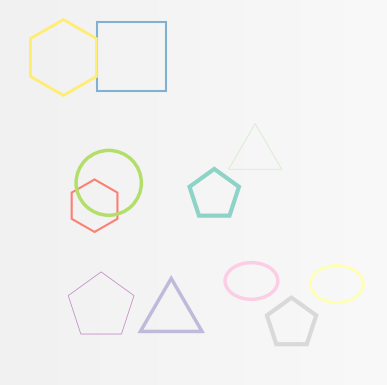[{"shape": "pentagon", "thickness": 3, "radius": 0.34, "center": [0.553, 0.494]}, {"shape": "oval", "thickness": 2, "radius": 0.34, "center": [0.869, 0.262]}, {"shape": "triangle", "thickness": 2.5, "radius": 0.46, "center": [0.442, 0.185]}, {"shape": "hexagon", "thickness": 1.5, "radius": 0.34, "center": [0.244, 0.466]}, {"shape": "square", "thickness": 1.5, "radius": 0.45, "center": [0.339, 0.852]}, {"shape": "circle", "thickness": 2.5, "radius": 0.42, "center": [0.281, 0.525]}, {"shape": "oval", "thickness": 2.5, "radius": 0.34, "center": [0.649, 0.27]}, {"shape": "pentagon", "thickness": 3, "radius": 0.33, "center": [0.752, 0.16]}, {"shape": "pentagon", "thickness": 0.5, "radius": 0.45, "center": [0.261, 0.205]}, {"shape": "triangle", "thickness": 0.5, "radius": 0.4, "center": [0.659, 0.6]}, {"shape": "hexagon", "thickness": 2, "radius": 0.49, "center": [0.164, 0.851]}]